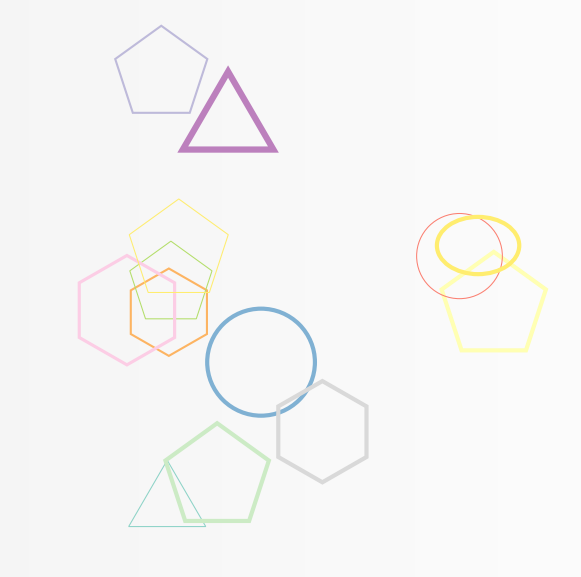[{"shape": "triangle", "thickness": 0.5, "radius": 0.38, "center": [0.288, 0.126]}, {"shape": "pentagon", "thickness": 2, "radius": 0.47, "center": [0.849, 0.469]}, {"shape": "pentagon", "thickness": 1, "radius": 0.42, "center": [0.277, 0.871]}, {"shape": "circle", "thickness": 0.5, "radius": 0.37, "center": [0.791, 0.556]}, {"shape": "circle", "thickness": 2, "radius": 0.46, "center": [0.449, 0.372]}, {"shape": "hexagon", "thickness": 1, "radius": 0.38, "center": [0.291, 0.459]}, {"shape": "pentagon", "thickness": 0.5, "radius": 0.37, "center": [0.294, 0.507]}, {"shape": "hexagon", "thickness": 1.5, "radius": 0.47, "center": [0.218, 0.462]}, {"shape": "hexagon", "thickness": 2, "radius": 0.44, "center": [0.555, 0.252]}, {"shape": "triangle", "thickness": 3, "radius": 0.45, "center": [0.392, 0.785]}, {"shape": "pentagon", "thickness": 2, "radius": 0.47, "center": [0.374, 0.173]}, {"shape": "oval", "thickness": 2, "radius": 0.35, "center": [0.822, 0.574]}, {"shape": "pentagon", "thickness": 0.5, "radius": 0.45, "center": [0.308, 0.565]}]